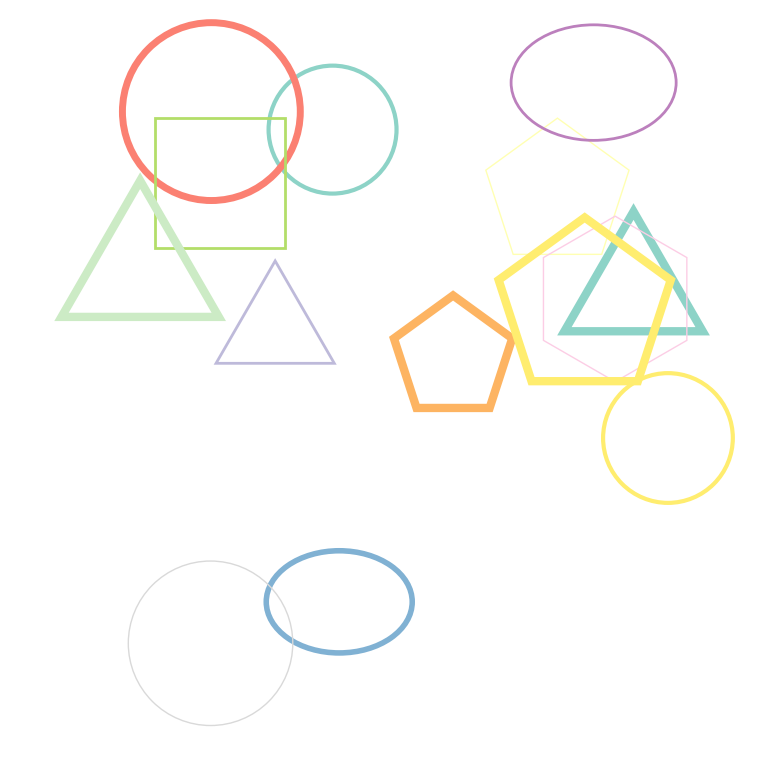[{"shape": "triangle", "thickness": 3, "radius": 0.52, "center": [0.823, 0.622]}, {"shape": "circle", "thickness": 1.5, "radius": 0.42, "center": [0.432, 0.832]}, {"shape": "pentagon", "thickness": 0.5, "radius": 0.49, "center": [0.724, 0.749]}, {"shape": "triangle", "thickness": 1, "radius": 0.44, "center": [0.357, 0.572]}, {"shape": "circle", "thickness": 2.5, "radius": 0.58, "center": [0.274, 0.855]}, {"shape": "oval", "thickness": 2, "radius": 0.47, "center": [0.441, 0.218]}, {"shape": "pentagon", "thickness": 3, "radius": 0.4, "center": [0.588, 0.536]}, {"shape": "square", "thickness": 1, "radius": 0.42, "center": [0.286, 0.763]}, {"shape": "hexagon", "thickness": 0.5, "radius": 0.54, "center": [0.799, 0.612]}, {"shape": "circle", "thickness": 0.5, "radius": 0.53, "center": [0.273, 0.165]}, {"shape": "oval", "thickness": 1, "radius": 0.54, "center": [0.771, 0.893]}, {"shape": "triangle", "thickness": 3, "radius": 0.59, "center": [0.182, 0.647]}, {"shape": "pentagon", "thickness": 3, "radius": 0.59, "center": [0.759, 0.6]}, {"shape": "circle", "thickness": 1.5, "radius": 0.42, "center": [0.867, 0.431]}]